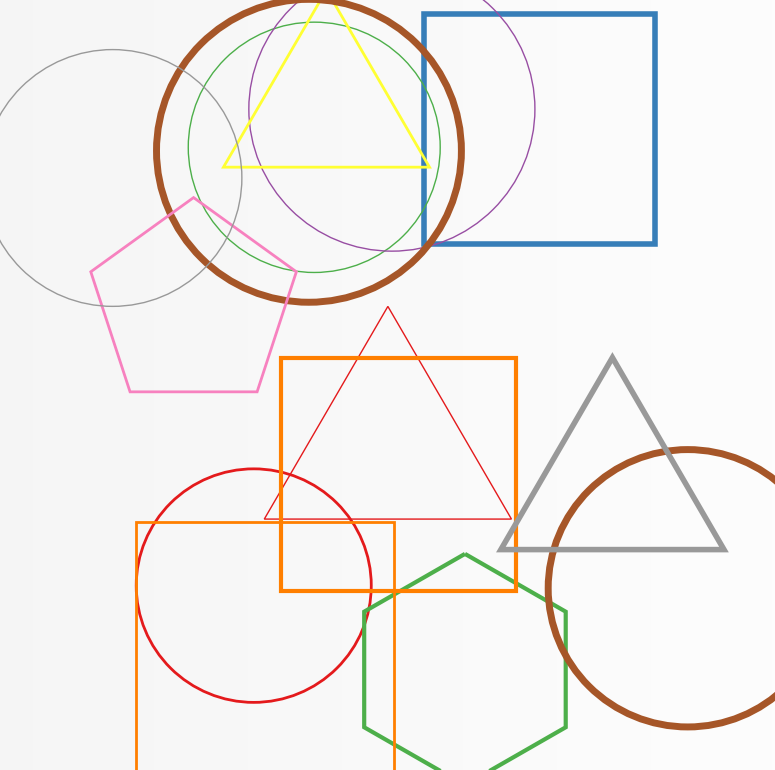[{"shape": "circle", "thickness": 1, "radius": 0.76, "center": [0.327, 0.239]}, {"shape": "triangle", "thickness": 0.5, "radius": 0.92, "center": [0.5, 0.418]}, {"shape": "square", "thickness": 2, "radius": 0.75, "center": [0.696, 0.832]}, {"shape": "circle", "thickness": 0.5, "radius": 0.81, "center": [0.405, 0.809]}, {"shape": "hexagon", "thickness": 1.5, "radius": 0.75, "center": [0.6, 0.131]}, {"shape": "circle", "thickness": 0.5, "radius": 0.92, "center": [0.506, 0.858]}, {"shape": "square", "thickness": 1.5, "radius": 0.76, "center": [0.514, 0.383]}, {"shape": "square", "thickness": 1, "radius": 0.83, "center": [0.342, 0.155]}, {"shape": "triangle", "thickness": 1, "radius": 0.77, "center": [0.421, 0.86]}, {"shape": "circle", "thickness": 2.5, "radius": 0.98, "center": [0.399, 0.804]}, {"shape": "circle", "thickness": 2.5, "radius": 0.9, "center": [0.887, 0.236]}, {"shape": "pentagon", "thickness": 1, "radius": 0.7, "center": [0.25, 0.604]}, {"shape": "circle", "thickness": 0.5, "radius": 0.83, "center": [0.145, 0.769]}, {"shape": "triangle", "thickness": 2, "radius": 0.83, "center": [0.79, 0.369]}]